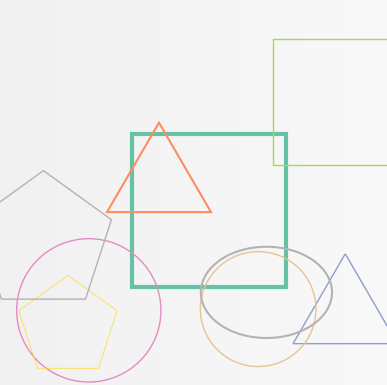[{"shape": "square", "thickness": 3, "radius": 0.99, "center": [0.54, 0.454]}, {"shape": "triangle", "thickness": 1.5, "radius": 0.77, "center": [0.41, 0.527]}, {"shape": "triangle", "thickness": 1, "radius": 0.78, "center": [0.891, 0.185]}, {"shape": "circle", "thickness": 1, "radius": 0.93, "center": [0.229, 0.194]}, {"shape": "square", "thickness": 1, "radius": 0.82, "center": [0.869, 0.735]}, {"shape": "pentagon", "thickness": 0.5, "radius": 0.67, "center": [0.175, 0.151]}, {"shape": "circle", "thickness": 1, "radius": 0.75, "center": [0.666, 0.197]}, {"shape": "pentagon", "thickness": 1, "radius": 0.92, "center": [0.112, 0.372]}, {"shape": "oval", "thickness": 1.5, "radius": 0.85, "center": [0.688, 0.241]}]